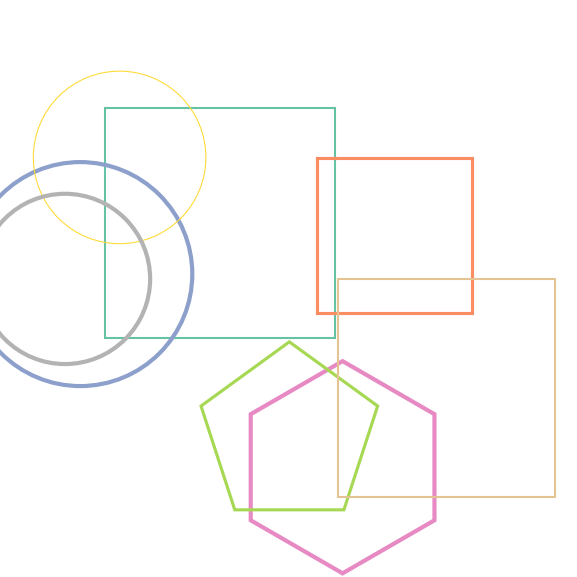[{"shape": "square", "thickness": 1, "radius": 1.0, "center": [0.38, 0.614]}, {"shape": "square", "thickness": 1.5, "radius": 0.67, "center": [0.683, 0.592]}, {"shape": "circle", "thickness": 2, "radius": 0.97, "center": [0.139, 0.525]}, {"shape": "hexagon", "thickness": 2, "radius": 0.92, "center": [0.593, 0.19]}, {"shape": "pentagon", "thickness": 1.5, "radius": 0.8, "center": [0.501, 0.246]}, {"shape": "circle", "thickness": 0.5, "radius": 0.75, "center": [0.207, 0.727]}, {"shape": "square", "thickness": 1, "radius": 0.94, "center": [0.773, 0.327]}, {"shape": "circle", "thickness": 2, "radius": 0.74, "center": [0.113, 0.516]}]